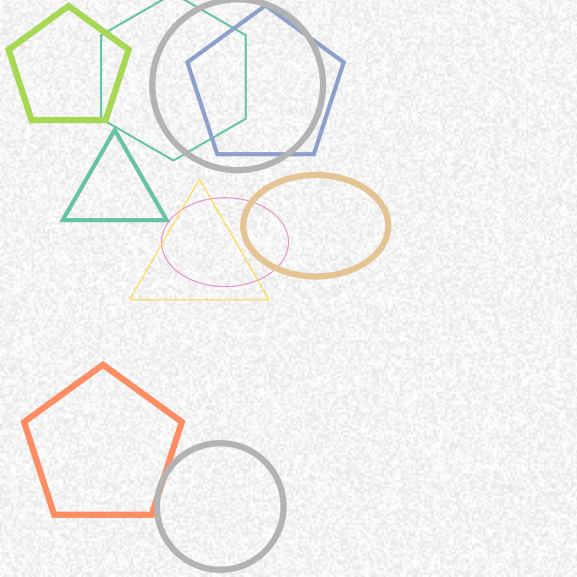[{"shape": "triangle", "thickness": 2, "radius": 0.52, "center": [0.199, 0.67]}, {"shape": "hexagon", "thickness": 1, "radius": 0.72, "center": [0.3, 0.866]}, {"shape": "pentagon", "thickness": 3, "radius": 0.72, "center": [0.178, 0.224]}, {"shape": "pentagon", "thickness": 2, "radius": 0.71, "center": [0.46, 0.847]}, {"shape": "oval", "thickness": 0.5, "radius": 0.55, "center": [0.39, 0.58]}, {"shape": "pentagon", "thickness": 3, "radius": 0.55, "center": [0.119, 0.88]}, {"shape": "triangle", "thickness": 0.5, "radius": 0.7, "center": [0.345, 0.55]}, {"shape": "oval", "thickness": 3, "radius": 0.63, "center": [0.547, 0.608]}, {"shape": "circle", "thickness": 3, "radius": 0.55, "center": [0.381, 0.122]}, {"shape": "circle", "thickness": 3, "radius": 0.74, "center": [0.412, 0.852]}]